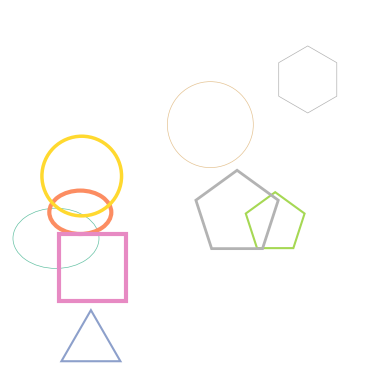[{"shape": "oval", "thickness": 0.5, "radius": 0.56, "center": [0.145, 0.381]}, {"shape": "oval", "thickness": 3, "radius": 0.4, "center": [0.209, 0.449]}, {"shape": "triangle", "thickness": 1.5, "radius": 0.44, "center": [0.236, 0.106]}, {"shape": "square", "thickness": 3, "radius": 0.43, "center": [0.241, 0.304]}, {"shape": "pentagon", "thickness": 1.5, "radius": 0.4, "center": [0.715, 0.421]}, {"shape": "circle", "thickness": 2.5, "radius": 0.52, "center": [0.212, 0.543]}, {"shape": "circle", "thickness": 0.5, "radius": 0.56, "center": [0.546, 0.676]}, {"shape": "hexagon", "thickness": 0.5, "radius": 0.44, "center": [0.799, 0.794]}, {"shape": "pentagon", "thickness": 2, "radius": 0.56, "center": [0.616, 0.445]}]